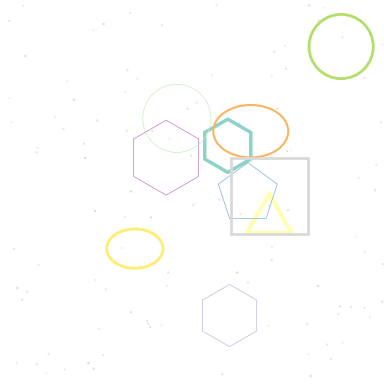[{"shape": "hexagon", "thickness": 2.5, "radius": 0.35, "center": [0.592, 0.621]}, {"shape": "triangle", "thickness": 3, "radius": 0.34, "center": [0.699, 0.429]}, {"shape": "hexagon", "thickness": 0.5, "radius": 0.4, "center": [0.596, 0.18]}, {"shape": "pentagon", "thickness": 0.5, "radius": 0.4, "center": [0.644, 0.497]}, {"shape": "oval", "thickness": 1.5, "radius": 0.49, "center": [0.651, 0.659]}, {"shape": "circle", "thickness": 2, "radius": 0.42, "center": [0.886, 0.879]}, {"shape": "square", "thickness": 2, "radius": 0.5, "center": [0.7, 0.49]}, {"shape": "hexagon", "thickness": 0.5, "radius": 0.49, "center": [0.431, 0.59]}, {"shape": "circle", "thickness": 0.5, "radius": 0.44, "center": [0.459, 0.693]}, {"shape": "oval", "thickness": 2, "radius": 0.37, "center": [0.35, 0.354]}]